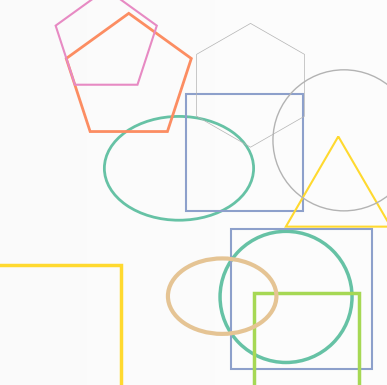[{"shape": "oval", "thickness": 2, "radius": 0.96, "center": [0.462, 0.563]}, {"shape": "circle", "thickness": 2.5, "radius": 0.85, "center": [0.738, 0.229]}, {"shape": "pentagon", "thickness": 2, "radius": 0.85, "center": [0.332, 0.796]}, {"shape": "square", "thickness": 1.5, "radius": 0.76, "center": [0.631, 0.604]}, {"shape": "square", "thickness": 1.5, "radius": 0.91, "center": [0.777, 0.223]}, {"shape": "pentagon", "thickness": 1.5, "radius": 0.69, "center": [0.274, 0.891]}, {"shape": "square", "thickness": 2.5, "radius": 0.68, "center": [0.79, 0.102]}, {"shape": "triangle", "thickness": 1.5, "radius": 0.78, "center": [0.873, 0.489]}, {"shape": "square", "thickness": 2.5, "radius": 0.98, "center": [0.118, 0.117]}, {"shape": "oval", "thickness": 3, "radius": 0.7, "center": [0.573, 0.231]}, {"shape": "circle", "thickness": 1, "radius": 0.92, "center": [0.888, 0.635]}, {"shape": "hexagon", "thickness": 0.5, "radius": 0.8, "center": [0.647, 0.778]}]